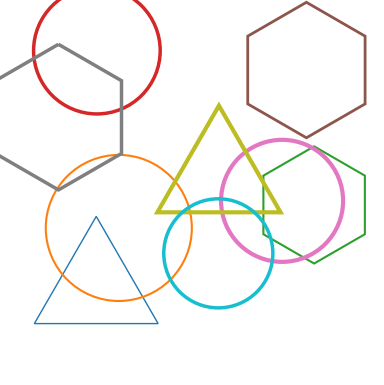[{"shape": "triangle", "thickness": 1, "radius": 0.93, "center": [0.25, 0.252]}, {"shape": "circle", "thickness": 1.5, "radius": 0.95, "center": [0.309, 0.408]}, {"shape": "hexagon", "thickness": 1.5, "radius": 0.76, "center": [0.816, 0.468]}, {"shape": "circle", "thickness": 2.5, "radius": 0.82, "center": [0.252, 0.868]}, {"shape": "hexagon", "thickness": 2, "radius": 0.88, "center": [0.796, 0.818]}, {"shape": "circle", "thickness": 3, "radius": 0.79, "center": [0.733, 0.478]}, {"shape": "hexagon", "thickness": 2.5, "radius": 0.95, "center": [0.152, 0.696]}, {"shape": "triangle", "thickness": 3, "radius": 0.92, "center": [0.569, 0.541]}, {"shape": "circle", "thickness": 2.5, "radius": 0.71, "center": [0.567, 0.342]}]